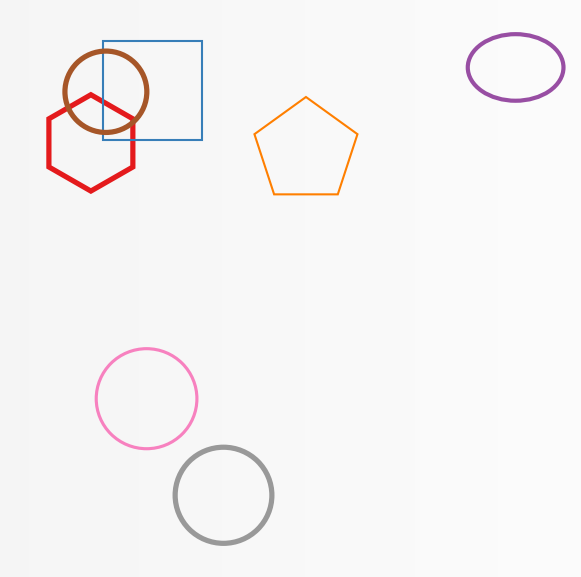[{"shape": "hexagon", "thickness": 2.5, "radius": 0.42, "center": [0.156, 0.752]}, {"shape": "square", "thickness": 1, "radius": 0.43, "center": [0.262, 0.842]}, {"shape": "oval", "thickness": 2, "radius": 0.41, "center": [0.887, 0.882]}, {"shape": "pentagon", "thickness": 1, "radius": 0.47, "center": [0.526, 0.738]}, {"shape": "circle", "thickness": 2.5, "radius": 0.35, "center": [0.182, 0.84]}, {"shape": "circle", "thickness": 1.5, "radius": 0.43, "center": [0.252, 0.309]}, {"shape": "circle", "thickness": 2.5, "radius": 0.42, "center": [0.385, 0.142]}]